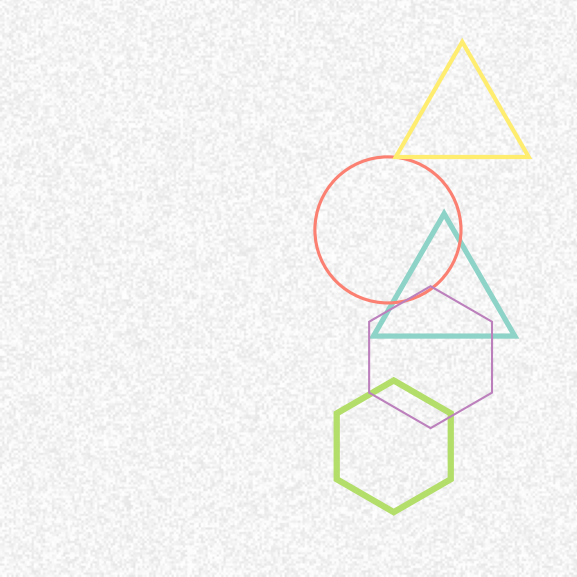[{"shape": "triangle", "thickness": 2.5, "radius": 0.71, "center": [0.769, 0.488]}, {"shape": "circle", "thickness": 1.5, "radius": 0.63, "center": [0.672, 0.601]}, {"shape": "hexagon", "thickness": 3, "radius": 0.57, "center": [0.682, 0.226]}, {"shape": "hexagon", "thickness": 1, "radius": 0.61, "center": [0.746, 0.381]}, {"shape": "triangle", "thickness": 2, "radius": 0.66, "center": [0.8, 0.794]}]